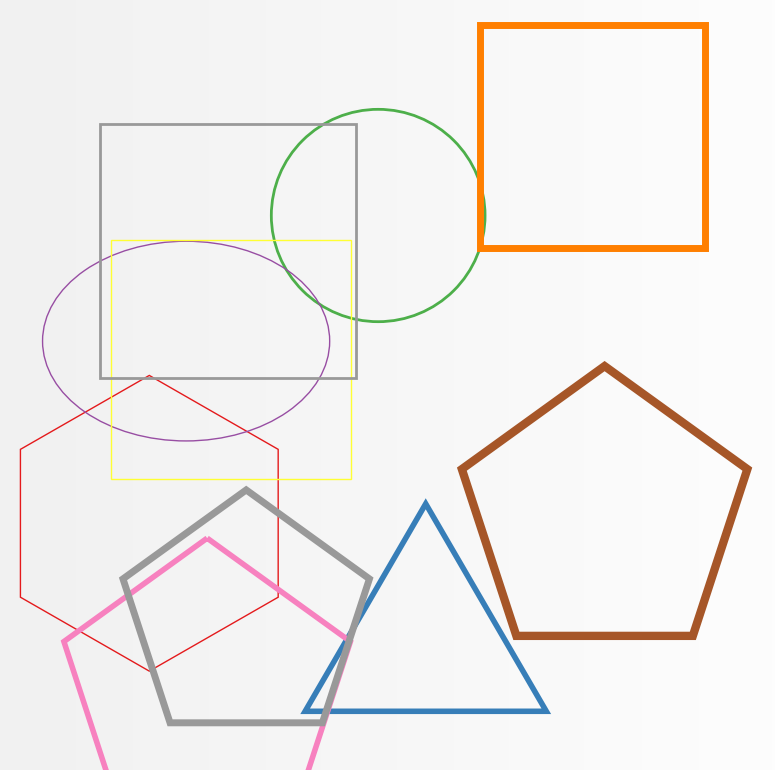[{"shape": "hexagon", "thickness": 0.5, "radius": 0.96, "center": [0.193, 0.32]}, {"shape": "triangle", "thickness": 2, "radius": 0.9, "center": [0.549, 0.166]}, {"shape": "circle", "thickness": 1, "radius": 0.69, "center": [0.488, 0.72]}, {"shape": "oval", "thickness": 0.5, "radius": 0.93, "center": [0.24, 0.557]}, {"shape": "square", "thickness": 2.5, "radius": 0.73, "center": [0.765, 0.822]}, {"shape": "square", "thickness": 0.5, "radius": 0.77, "center": [0.298, 0.533]}, {"shape": "pentagon", "thickness": 3, "radius": 0.97, "center": [0.78, 0.331]}, {"shape": "pentagon", "thickness": 2, "radius": 0.97, "center": [0.267, 0.107]}, {"shape": "pentagon", "thickness": 2.5, "radius": 0.84, "center": [0.318, 0.197]}, {"shape": "square", "thickness": 1, "radius": 0.83, "center": [0.295, 0.674]}]